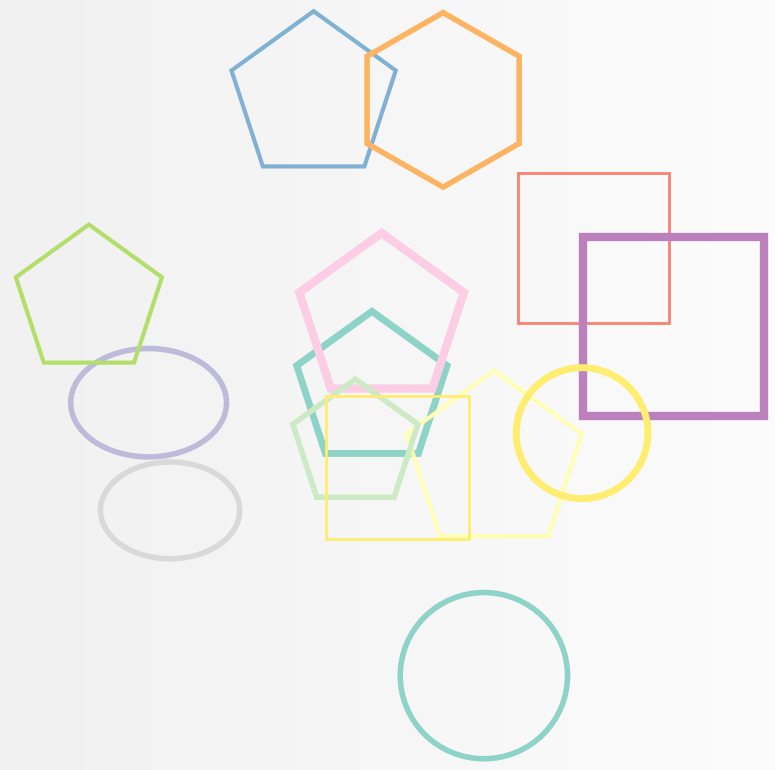[{"shape": "pentagon", "thickness": 2.5, "radius": 0.51, "center": [0.48, 0.494]}, {"shape": "circle", "thickness": 2, "radius": 0.54, "center": [0.624, 0.123]}, {"shape": "pentagon", "thickness": 1.5, "radius": 0.59, "center": [0.637, 0.4]}, {"shape": "oval", "thickness": 2, "radius": 0.5, "center": [0.192, 0.477]}, {"shape": "square", "thickness": 1, "radius": 0.49, "center": [0.766, 0.678]}, {"shape": "pentagon", "thickness": 1.5, "radius": 0.56, "center": [0.405, 0.874]}, {"shape": "hexagon", "thickness": 2, "radius": 0.57, "center": [0.572, 0.87]}, {"shape": "pentagon", "thickness": 1.5, "radius": 0.5, "center": [0.115, 0.609]}, {"shape": "pentagon", "thickness": 3, "radius": 0.56, "center": [0.492, 0.586]}, {"shape": "oval", "thickness": 2, "radius": 0.45, "center": [0.219, 0.337]}, {"shape": "square", "thickness": 3, "radius": 0.58, "center": [0.869, 0.576]}, {"shape": "pentagon", "thickness": 2, "radius": 0.42, "center": [0.459, 0.423]}, {"shape": "circle", "thickness": 2.5, "radius": 0.42, "center": [0.751, 0.437]}, {"shape": "square", "thickness": 1, "radius": 0.46, "center": [0.513, 0.393]}]